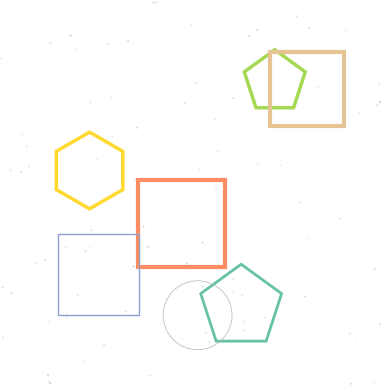[{"shape": "pentagon", "thickness": 2, "radius": 0.55, "center": [0.626, 0.203]}, {"shape": "square", "thickness": 3, "radius": 0.56, "center": [0.472, 0.419]}, {"shape": "square", "thickness": 1, "radius": 0.53, "center": [0.256, 0.287]}, {"shape": "pentagon", "thickness": 2.5, "radius": 0.42, "center": [0.714, 0.788]}, {"shape": "hexagon", "thickness": 2.5, "radius": 0.5, "center": [0.233, 0.557]}, {"shape": "square", "thickness": 3, "radius": 0.48, "center": [0.798, 0.768]}, {"shape": "circle", "thickness": 0.5, "radius": 0.45, "center": [0.513, 0.181]}]